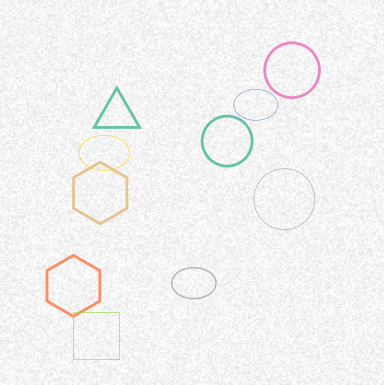[{"shape": "triangle", "thickness": 2, "radius": 0.34, "center": [0.303, 0.703]}, {"shape": "circle", "thickness": 2, "radius": 0.32, "center": [0.59, 0.634]}, {"shape": "hexagon", "thickness": 2, "radius": 0.4, "center": [0.191, 0.258]}, {"shape": "oval", "thickness": 0.5, "radius": 0.29, "center": [0.665, 0.728]}, {"shape": "circle", "thickness": 2, "radius": 0.36, "center": [0.759, 0.818]}, {"shape": "square", "thickness": 0.5, "radius": 0.3, "center": [0.249, 0.128]}, {"shape": "oval", "thickness": 0.5, "radius": 0.33, "center": [0.271, 0.603]}, {"shape": "hexagon", "thickness": 2, "radius": 0.4, "center": [0.26, 0.499]}, {"shape": "circle", "thickness": 0.5, "radius": 0.4, "center": [0.739, 0.483]}, {"shape": "oval", "thickness": 1, "radius": 0.29, "center": [0.503, 0.265]}]